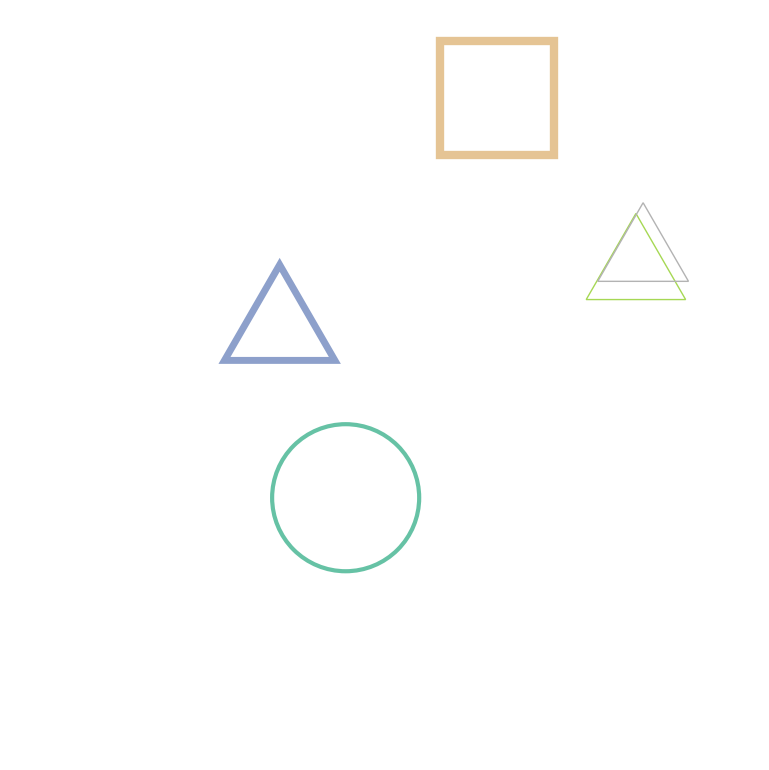[{"shape": "circle", "thickness": 1.5, "radius": 0.48, "center": [0.449, 0.354]}, {"shape": "triangle", "thickness": 2.5, "radius": 0.41, "center": [0.363, 0.573]}, {"shape": "triangle", "thickness": 0.5, "radius": 0.37, "center": [0.826, 0.648]}, {"shape": "square", "thickness": 3, "radius": 0.37, "center": [0.646, 0.873]}, {"shape": "triangle", "thickness": 0.5, "radius": 0.34, "center": [0.835, 0.669]}]